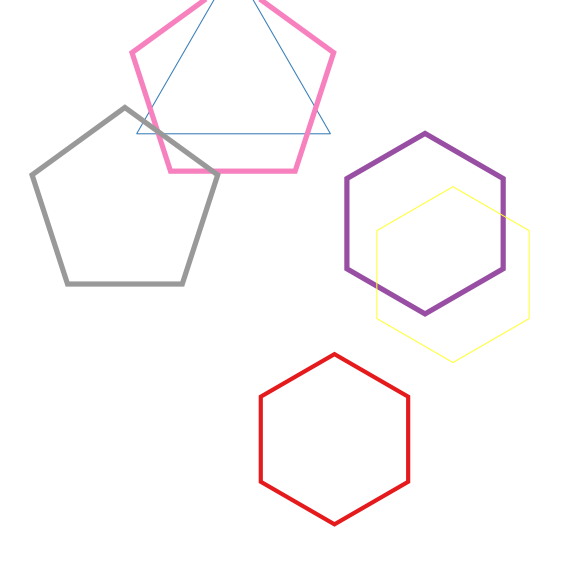[{"shape": "hexagon", "thickness": 2, "radius": 0.74, "center": [0.579, 0.239]}, {"shape": "triangle", "thickness": 0.5, "radius": 0.97, "center": [0.404, 0.864]}, {"shape": "hexagon", "thickness": 2.5, "radius": 0.78, "center": [0.736, 0.612]}, {"shape": "hexagon", "thickness": 0.5, "radius": 0.76, "center": [0.784, 0.524]}, {"shape": "pentagon", "thickness": 2.5, "radius": 0.92, "center": [0.403, 0.851]}, {"shape": "pentagon", "thickness": 2.5, "radius": 0.84, "center": [0.216, 0.644]}]